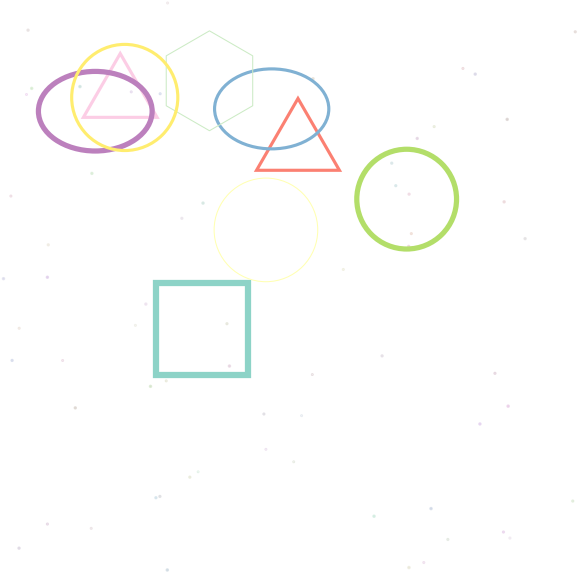[{"shape": "square", "thickness": 3, "radius": 0.4, "center": [0.35, 0.429]}, {"shape": "circle", "thickness": 0.5, "radius": 0.45, "center": [0.46, 0.601]}, {"shape": "triangle", "thickness": 1.5, "radius": 0.41, "center": [0.516, 0.746]}, {"shape": "oval", "thickness": 1.5, "radius": 0.49, "center": [0.47, 0.811]}, {"shape": "circle", "thickness": 2.5, "radius": 0.43, "center": [0.704, 0.654]}, {"shape": "triangle", "thickness": 1.5, "radius": 0.37, "center": [0.208, 0.833]}, {"shape": "oval", "thickness": 2.5, "radius": 0.49, "center": [0.165, 0.807]}, {"shape": "hexagon", "thickness": 0.5, "radius": 0.43, "center": [0.363, 0.859]}, {"shape": "circle", "thickness": 1.5, "radius": 0.46, "center": [0.216, 0.83]}]